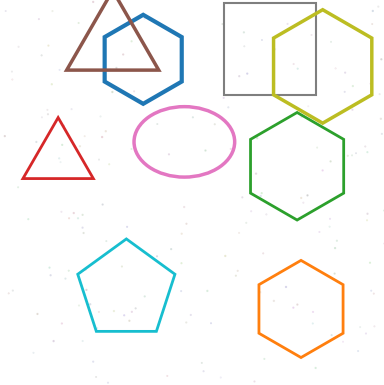[{"shape": "hexagon", "thickness": 3, "radius": 0.58, "center": [0.372, 0.846]}, {"shape": "hexagon", "thickness": 2, "radius": 0.63, "center": [0.782, 0.198]}, {"shape": "hexagon", "thickness": 2, "radius": 0.7, "center": [0.772, 0.568]}, {"shape": "triangle", "thickness": 2, "radius": 0.53, "center": [0.151, 0.589]}, {"shape": "triangle", "thickness": 2.5, "radius": 0.69, "center": [0.293, 0.887]}, {"shape": "oval", "thickness": 2.5, "radius": 0.65, "center": [0.479, 0.632]}, {"shape": "square", "thickness": 1.5, "radius": 0.59, "center": [0.701, 0.873]}, {"shape": "hexagon", "thickness": 2.5, "radius": 0.74, "center": [0.838, 0.827]}, {"shape": "pentagon", "thickness": 2, "radius": 0.66, "center": [0.328, 0.247]}]